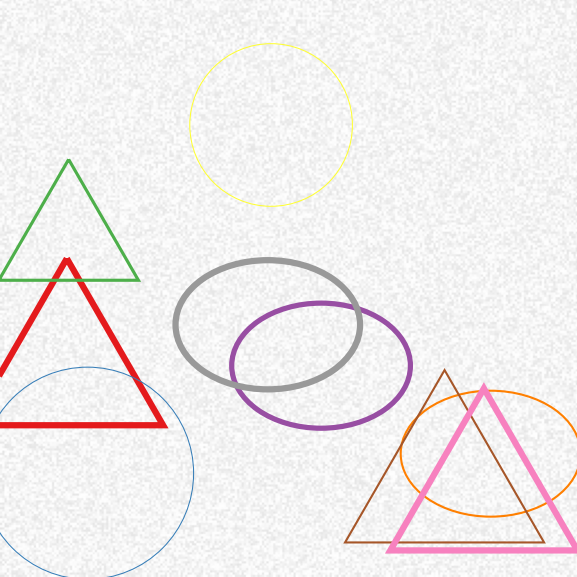[{"shape": "triangle", "thickness": 3, "radius": 0.96, "center": [0.116, 0.359]}, {"shape": "circle", "thickness": 0.5, "radius": 0.92, "center": [0.152, 0.18]}, {"shape": "triangle", "thickness": 1.5, "radius": 0.7, "center": [0.119, 0.584]}, {"shape": "oval", "thickness": 2.5, "radius": 0.77, "center": [0.556, 0.366]}, {"shape": "oval", "thickness": 1, "radius": 0.78, "center": [0.85, 0.214]}, {"shape": "circle", "thickness": 0.5, "radius": 0.7, "center": [0.469, 0.783]}, {"shape": "triangle", "thickness": 1, "radius": 0.99, "center": [0.77, 0.159]}, {"shape": "triangle", "thickness": 3, "radius": 0.94, "center": [0.838, 0.14]}, {"shape": "oval", "thickness": 3, "radius": 0.8, "center": [0.464, 0.437]}]